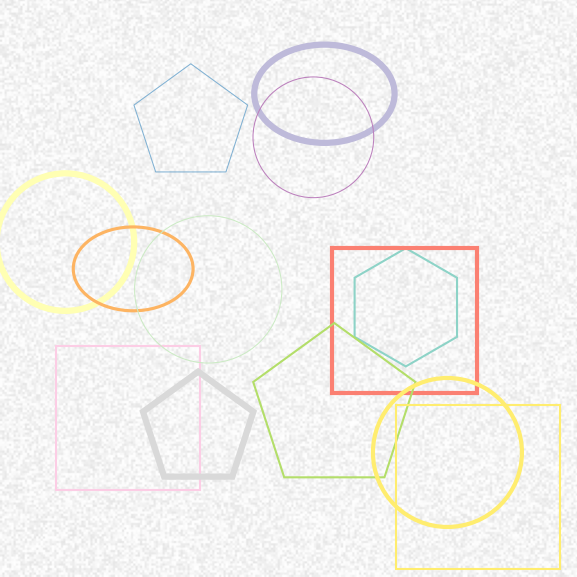[{"shape": "hexagon", "thickness": 1, "radius": 0.51, "center": [0.703, 0.467]}, {"shape": "circle", "thickness": 3, "radius": 0.6, "center": [0.113, 0.58]}, {"shape": "oval", "thickness": 3, "radius": 0.61, "center": [0.562, 0.837]}, {"shape": "square", "thickness": 2, "radius": 0.63, "center": [0.701, 0.444]}, {"shape": "pentagon", "thickness": 0.5, "radius": 0.52, "center": [0.33, 0.785]}, {"shape": "oval", "thickness": 1.5, "radius": 0.52, "center": [0.231, 0.534]}, {"shape": "pentagon", "thickness": 1, "radius": 0.74, "center": [0.579, 0.292]}, {"shape": "square", "thickness": 1, "radius": 0.62, "center": [0.222, 0.275]}, {"shape": "pentagon", "thickness": 3, "radius": 0.5, "center": [0.343, 0.255]}, {"shape": "circle", "thickness": 0.5, "radius": 0.52, "center": [0.543, 0.761]}, {"shape": "circle", "thickness": 0.5, "radius": 0.64, "center": [0.361, 0.498]}, {"shape": "circle", "thickness": 2, "radius": 0.65, "center": [0.775, 0.216]}, {"shape": "square", "thickness": 1, "radius": 0.71, "center": [0.827, 0.156]}]